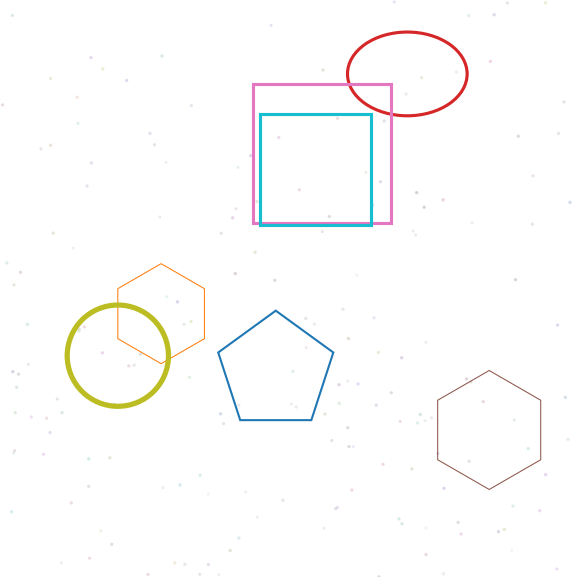[{"shape": "pentagon", "thickness": 1, "radius": 0.52, "center": [0.478, 0.356]}, {"shape": "hexagon", "thickness": 0.5, "radius": 0.43, "center": [0.279, 0.456]}, {"shape": "oval", "thickness": 1.5, "radius": 0.52, "center": [0.705, 0.871]}, {"shape": "hexagon", "thickness": 0.5, "radius": 0.52, "center": [0.847, 0.255]}, {"shape": "square", "thickness": 1.5, "radius": 0.6, "center": [0.558, 0.733]}, {"shape": "circle", "thickness": 2.5, "radius": 0.44, "center": [0.204, 0.383]}, {"shape": "square", "thickness": 1.5, "radius": 0.48, "center": [0.547, 0.705]}]